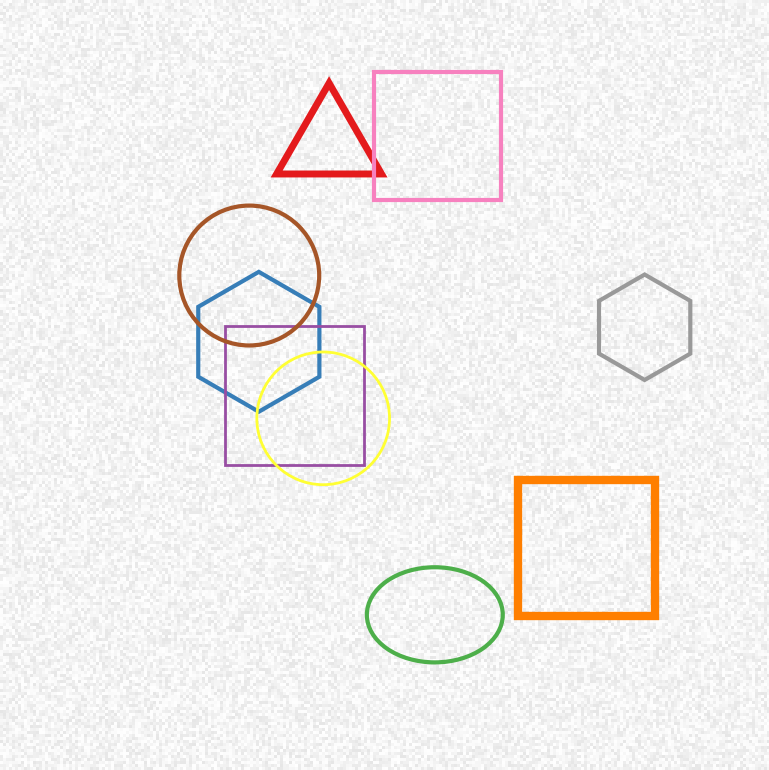[{"shape": "triangle", "thickness": 2.5, "radius": 0.39, "center": [0.427, 0.813]}, {"shape": "hexagon", "thickness": 1.5, "radius": 0.45, "center": [0.336, 0.556]}, {"shape": "oval", "thickness": 1.5, "radius": 0.44, "center": [0.565, 0.202]}, {"shape": "square", "thickness": 1, "radius": 0.45, "center": [0.382, 0.487]}, {"shape": "square", "thickness": 3, "radius": 0.44, "center": [0.762, 0.289]}, {"shape": "circle", "thickness": 1, "radius": 0.43, "center": [0.42, 0.457]}, {"shape": "circle", "thickness": 1.5, "radius": 0.45, "center": [0.324, 0.642]}, {"shape": "square", "thickness": 1.5, "radius": 0.41, "center": [0.568, 0.823]}, {"shape": "hexagon", "thickness": 1.5, "radius": 0.34, "center": [0.837, 0.575]}]